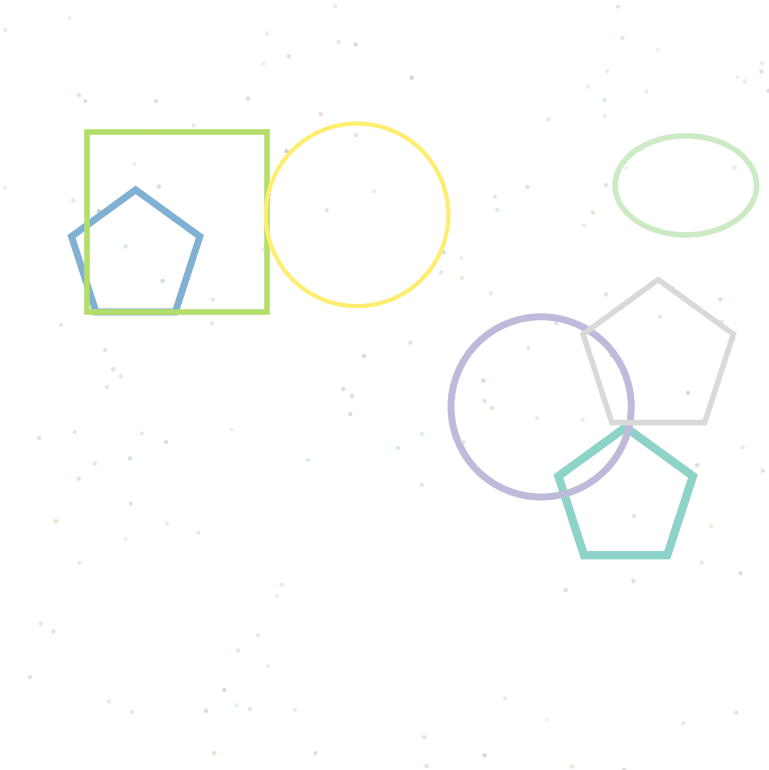[{"shape": "pentagon", "thickness": 3, "radius": 0.46, "center": [0.813, 0.353]}, {"shape": "circle", "thickness": 2.5, "radius": 0.59, "center": [0.703, 0.472]}, {"shape": "pentagon", "thickness": 2.5, "radius": 0.44, "center": [0.176, 0.666]}, {"shape": "square", "thickness": 2, "radius": 0.59, "center": [0.23, 0.712]}, {"shape": "pentagon", "thickness": 2, "radius": 0.51, "center": [0.855, 0.534]}, {"shape": "oval", "thickness": 2, "radius": 0.46, "center": [0.891, 0.759]}, {"shape": "circle", "thickness": 1.5, "radius": 0.59, "center": [0.464, 0.721]}]